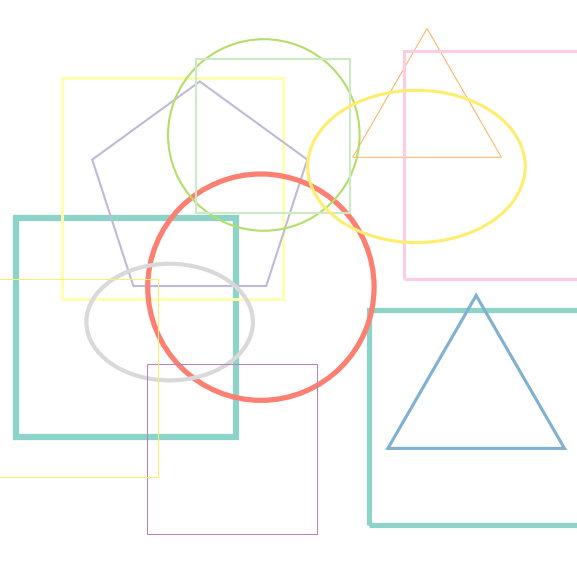[{"shape": "square", "thickness": 2.5, "radius": 0.93, "center": [0.824, 0.277]}, {"shape": "square", "thickness": 3, "radius": 0.95, "center": [0.218, 0.432]}, {"shape": "square", "thickness": 1.5, "radius": 0.96, "center": [0.299, 0.673]}, {"shape": "pentagon", "thickness": 1, "radius": 0.98, "center": [0.346, 0.662]}, {"shape": "circle", "thickness": 2.5, "radius": 0.98, "center": [0.452, 0.502]}, {"shape": "triangle", "thickness": 1.5, "radius": 0.88, "center": [0.825, 0.311]}, {"shape": "triangle", "thickness": 0.5, "radius": 0.74, "center": [0.739, 0.801]}, {"shape": "circle", "thickness": 1, "radius": 0.83, "center": [0.457, 0.765]}, {"shape": "square", "thickness": 1.5, "radius": 0.99, "center": [0.898, 0.713]}, {"shape": "oval", "thickness": 2, "radius": 0.72, "center": [0.294, 0.441]}, {"shape": "square", "thickness": 0.5, "radius": 0.74, "center": [0.401, 0.222]}, {"shape": "square", "thickness": 1, "radius": 0.67, "center": [0.473, 0.764]}, {"shape": "square", "thickness": 0.5, "radius": 0.86, "center": [0.102, 0.345]}, {"shape": "oval", "thickness": 1.5, "radius": 0.94, "center": [0.721, 0.711]}]